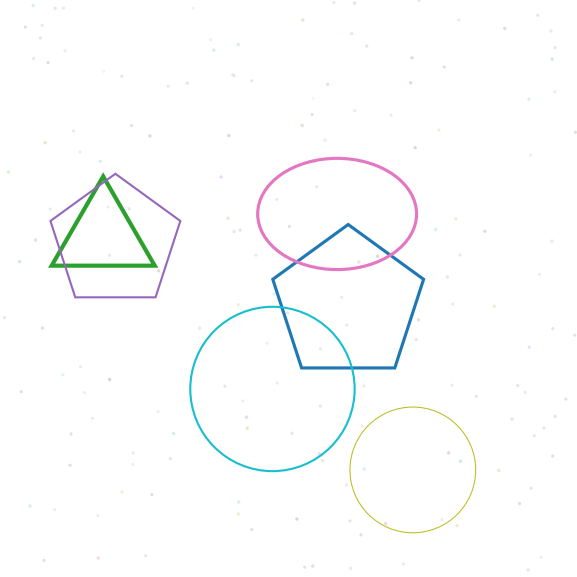[{"shape": "pentagon", "thickness": 1.5, "radius": 0.69, "center": [0.603, 0.473]}, {"shape": "triangle", "thickness": 2, "radius": 0.52, "center": [0.179, 0.591]}, {"shape": "pentagon", "thickness": 1, "radius": 0.59, "center": [0.2, 0.58]}, {"shape": "oval", "thickness": 1.5, "radius": 0.69, "center": [0.584, 0.629]}, {"shape": "circle", "thickness": 0.5, "radius": 0.54, "center": [0.715, 0.185]}, {"shape": "circle", "thickness": 1, "radius": 0.71, "center": [0.472, 0.326]}]